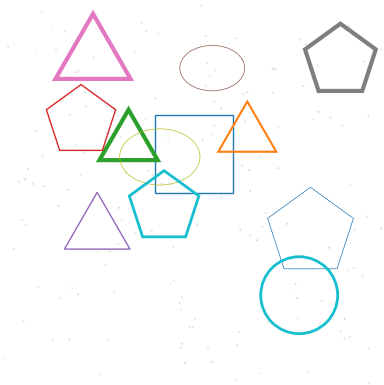[{"shape": "pentagon", "thickness": 0.5, "radius": 0.59, "center": [0.807, 0.397]}, {"shape": "square", "thickness": 1, "radius": 0.51, "center": [0.504, 0.601]}, {"shape": "triangle", "thickness": 1.5, "radius": 0.43, "center": [0.642, 0.649]}, {"shape": "triangle", "thickness": 3, "radius": 0.44, "center": [0.334, 0.628]}, {"shape": "pentagon", "thickness": 1, "radius": 0.47, "center": [0.21, 0.686]}, {"shape": "triangle", "thickness": 1, "radius": 0.49, "center": [0.252, 0.402]}, {"shape": "oval", "thickness": 0.5, "radius": 0.42, "center": [0.551, 0.823]}, {"shape": "triangle", "thickness": 3, "radius": 0.56, "center": [0.242, 0.851]}, {"shape": "pentagon", "thickness": 3, "radius": 0.48, "center": [0.884, 0.842]}, {"shape": "oval", "thickness": 0.5, "radius": 0.52, "center": [0.415, 0.592]}, {"shape": "circle", "thickness": 2, "radius": 0.5, "center": [0.777, 0.233]}, {"shape": "pentagon", "thickness": 2, "radius": 0.47, "center": [0.426, 0.462]}]